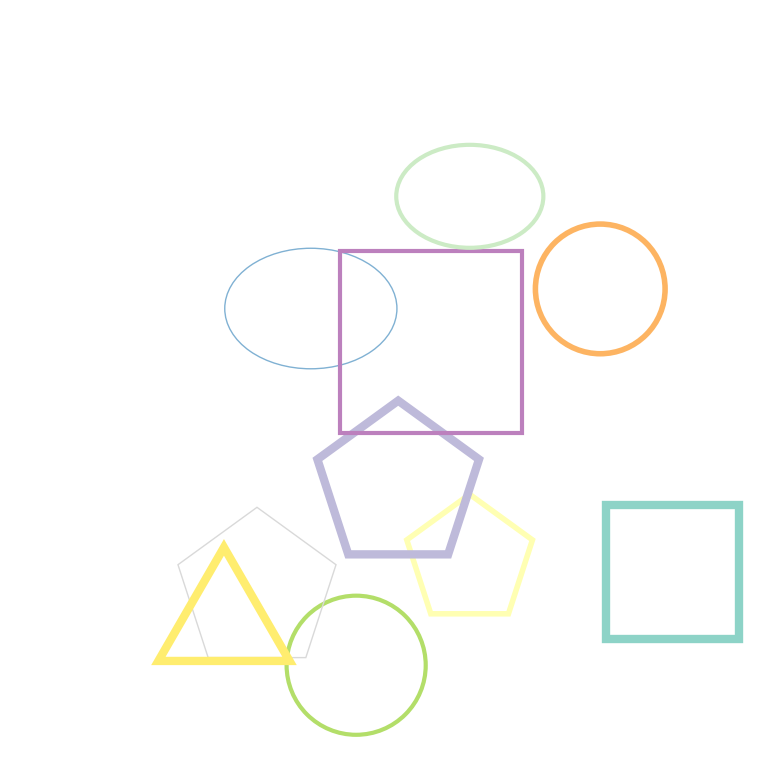[{"shape": "square", "thickness": 3, "radius": 0.43, "center": [0.873, 0.257]}, {"shape": "pentagon", "thickness": 2, "radius": 0.43, "center": [0.61, 0.272]}, {"shape": "pentagon", "thickness": 3, "radius": 0.55, "center": [0.517, 0.369]}, {"shape": "oval", "thickness": 0.5, "radius": 0.56, "center": [0.404, 0.599]}, {"shape": "circle", "thickness": 2, "radius": 0.42, "center": [0.78, 0.625]}, {"shape": "circle", "thickness": 1.5, "radius": 0.45, "center": [0.463, 0.136]}, {"shape": "pentagon", "thickness": 0.5, "radius": 0.54, "center": [0.334, 0.233]}, {"shape": "square", "thickness": 1.5, "radius": 0.59, "center": [0.56, 0.555]}, {"shape": "oval", "thickness": 1.5, "radius": 0.48, "center": [0.61, 0.745]}, {"shape": "triangle", "thickness": 3, "radius": 0.49, "center": [0.291, 0.191]}]